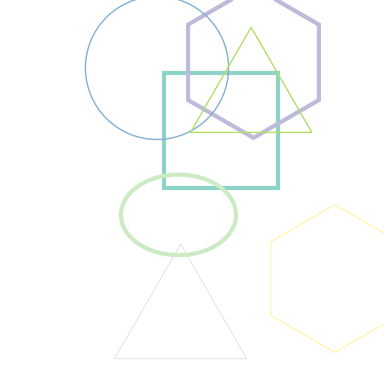[{"shape": "square", "thickness": 3, "radius": 0.74, "center": [0.573, 0.661]}, {"shape": "hexagon", "thickness": 3, "radius": 0.98, "center": [0.658, 0.838]}, {"shape": "circle", "thickness": 1, "radius": 0.93, "center": [0.408, 0.824]}, {"shape": "triangle", "thickness": 1, "radius": 0.91, "center": [0.652, 0.747]}, {"shape": "triangle", "thickness": 0.5, "radius": 0.99, "center": [0.469, 0.167]}, {"shape": "oval", "thickness": 3, "radius": 0.75, "center": [0.464, 0.442]}, {"shape": "hexagon", "thickness": 0.5, "radius": 0.96, "center": [0.87, 0.276]}]